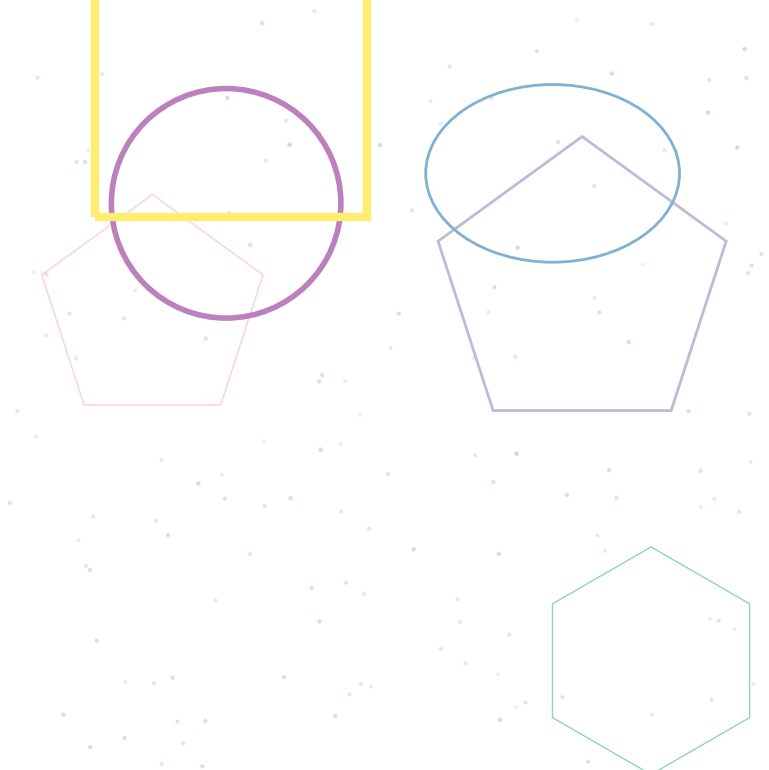[{"shape": "hexagon", "thickness": 0.5, "radius": 0.74, "center": [0.846, 0.142]}, {"shape": "pentagon", "thickness": 1, "radius": 0.98, "center": [0.756, 0.626]}, {"shape": "oval", "thickness": 1, "radius": 0.82, "center": [0.718, 0.775]}, {"shape": "pentagon", "thickness": 0.5, "radius": 0.76, "center": [0.198, 0.596]}, {"shape": "circle", "thickness": 2, "radius": 0.75, "center": [0.294, 0.736]}, {"shape": "square", "thickness": 3, "radius": 0.89, "center": [0.3, 0.895]}]